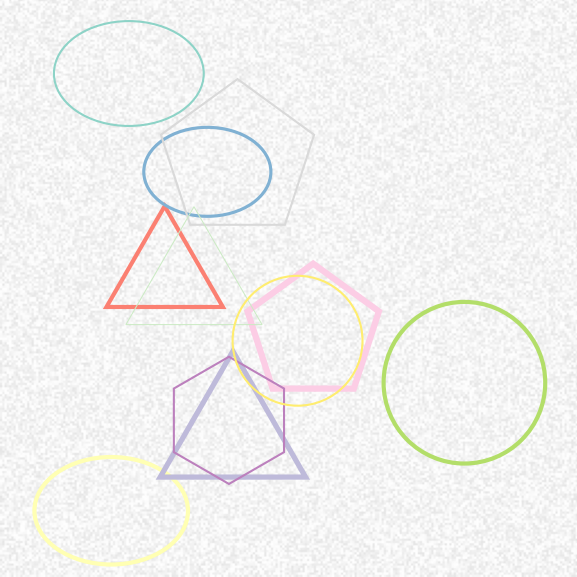[{"shape": "oval", "thickness": 1, "radius": 0.65, "center": [0.223, 0.872]}, {"shape": "oval", "thickness": 2, "radius": 0.66, "center": [0.193, 0.115]}, {"shape": "triangle", "thickness": 2.5, "radius": 0.73, "center": [0.403, 0.246]}, {"shape": "triangle", "thickness": 2, "radius": 0.58, "center": [0.285, 0.526]}, {"shape": "oval", "thickness": 1.5, "radius": 0.55, "center": [0.359, 0.702]}, {"shape": "circle", "thickness": 2, "radius": 0.7, "center": [0.804, 0.336]}, {"shape": "pentagon", "thickness": 3, "radius": 0.6, "center": [0.542, 0.423]}, {"shape": "pentagon", "thickness": 1, "radius": 0.7, "center": [0.411, 0.723]}, {"shape": "hexagon", "thickness": 1, "radius": 0.55, "center": [0.396, 0.271]}, {"shape": "triangle", "thickness": 0.5, "radius": 0.68, "center": [0.336, 0.505]}, {"shape": "circle", "thickness": 1, "radius": 0.56, "center": [0.515, 0.409]}]